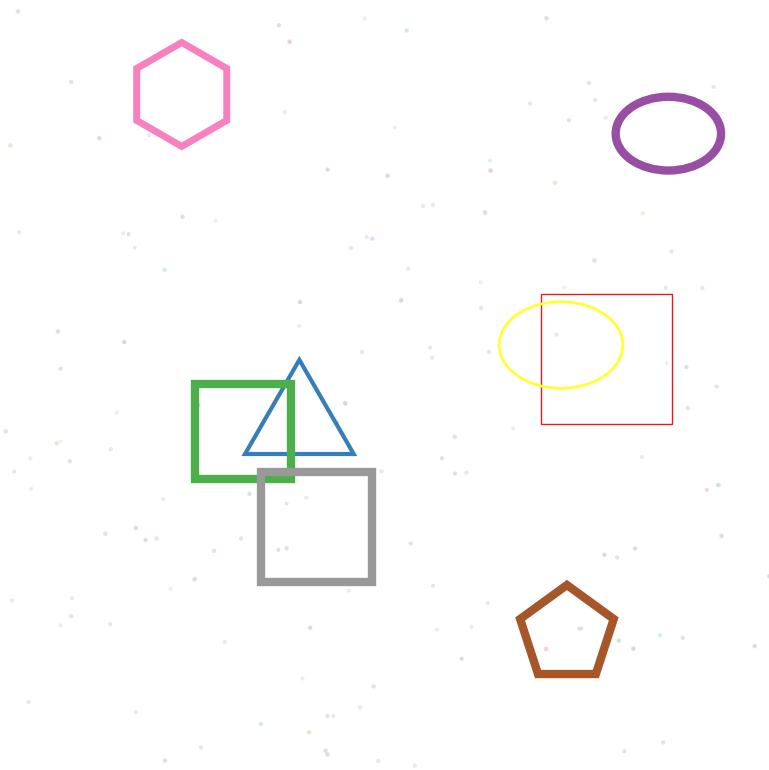[{"shape": "square", "thickness": 0.5, "radius": 0.42, "center": [0.787, 0.534]}, {"shape": "triangle", "thickness": 1.5, "radius": 0.41, "center": [0.389, 0.451]}, {"shape": "square", "thickness": 3, "radius": 0.31, "center": [0.316, 0.44]}, {"shape": "oval", "thickness": 3, "radius": 0.34, "center": [0.868, 0.826]}, {"shape": "oval", "thickness": 1, "radius": 0.4, "center": [0.729, 0.552]}, {"shape": "pentagon", "thickness": 3, "radius": 0.32, "center": [0.736, 0.176]}, {"shape": "hexagon", "thickness": 2.5, "radius": 0.34, "center": [0.236, 0.877]}, {"shape": "square", "thickness": 3, "radius": 0.36, "center": [0.411, 0.316]}]